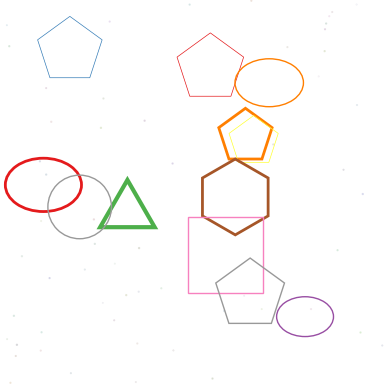[{"shape": "pentagon", "thickness": 0.5, "radius": 0.45, "center": [0.546, 0.824]}, {"shape": "oval", "thickness": 2, "radius": 0.49, "center": [0.113, 0.52]}, {"shape": "pentagon", "thickness": 0.5, "radius": 0.44, "center": [0.181, 0.869]}, {"shape": "triangle", "thickness": 3, "radius": 0.41, "center": [0.331, 0.451]}, {"shape": "oval", "thickness": 1, "radius": 0.37, "center": [0.792, 0.178]}, {"shape": "pentagon", "thickness": 2, "radius": 0.36, "center": [0.638, 0.646]}, {"shape": "oval", "thickness": 1, "radius": 0.44, "center": [0.699, 0.785]}, {"shape": "pentagon", "thickness": 0.5, "radius": 0.34, "center": [0.659, 0.633]}, {"shape": "hexagon", "thickness": 2, "radius": 0.49, "center": [0.611, 0.488]}, {"shape": "square", "thickness": 1, "radius": 0.49, "center": [0.586, 0.338]}, {"shape": "pentagon", "thickness": 1, "radius": 0.47, "center": [0.65, 0.236]}, {"shape": "circle", "thickness": 1, "radius": 0.41, "center": [0.207, 0.462]}]